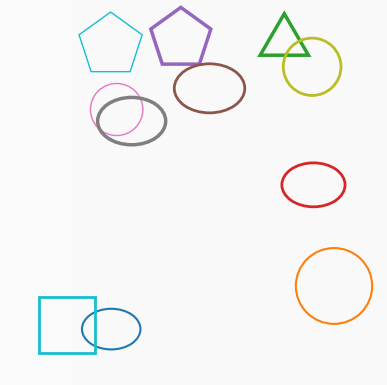[{"shape": "oval", "thickness": 1.5, "radius": 0.38, "center": [0.287, 0.145]}, {"shape": "circle", "thickness": 1.5, "radius": 0.49, "center": [0.862, 0.257]}, {"shape": "triangle", "thickness": 2.5, "radius": 0.36, "center": [0.734, 0.893]}, {"shape": "oval", "thickness": 2, "radius": 0.41, "center": [0.809, 0.52]}, {"shape": "pentagon", "thickness": 2.5, "radius": 0.41, "center": [0.467, 0.899]}, {"shape": "oval", "thickness": 2, "radius": 0.46, "center": [0.541, 0.771]}, {"shape": "circle", "thickness": 1, "radius": 0.34, "center": [0.301, 0.716]}, {"shape": "oval", "thickness": 2.5, "radius": 0.44, "center": [0.34, 0.685]}, {"shape": "circle", "thickness": 2, "radius": 0.37, "center": [0.806, 0.827]}, {"shape": "pentagon", "thickness": 1, "radius": 0.43, "center": [0.285, 0.883]}, {"shape": "square", "thickness": 2, "radius": 0.36, "center": [0.172, 0.156]}]